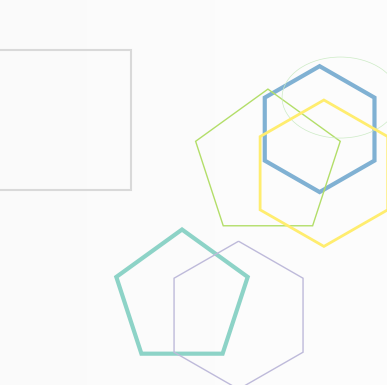[{"shape": "pentagon", "thickness": 3, "radius": 0.89, "center": [0.47, 0.226]}, {"shape": "hexagon", "thickness": 1, "radius": 0.96, "center": [0.616, 0.181]}, {"shape": "hexagon", "thickness": 3, "radius": 0.82, "center": [0.825, 0.665]}, {"shape": "pentagon", "thickness": 1, "radius": 0.98, "center": [0.691, 0.572]}, {"shape": "square", "thickness": 1.5, "radius": 0.91, "center": [0.158, 0.689]}, {"shape": "oval", "thickness": 0.5, "radius": 0.75, "center": [0.878, 0.747]}, {"shape": "hexagon", "thickness": 2, "radius": 0.95, "center": [0.836, 0.55]}]